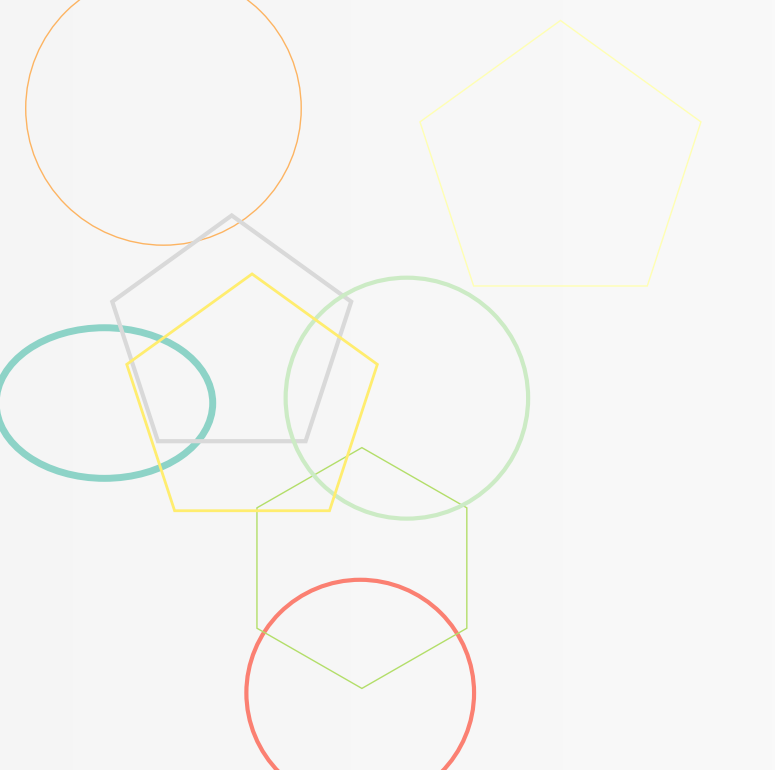[{"shape": "oval", "thickness": 2.5, "radius": 0.7, "center": [0.135, 0.477]}, {"shape": "pentagon", "thickness": 0.5, "radius": 0.95, "center": [0.723, 0.783]}, {"shape": "circle", "thickness": 1.5, "radius": 0.73, "center": [0.465, 0.1]}, {"shape": "circle", "thickness": 0.5, "radius": 0.89, "center": [0.211, 0.859]}, {"shape": "hexagon", "thickness": 0.5, "radius": 0.78, "center": [0.467, 0.262]}, {"shape": "pentagon", "thickness": 1.5, "radius": 0.81, "center": [0.299, 0.558]}, {"shape": "circle", "thickness": 1.5, "radius": 0.78, "center": [0.525, 0.483]}, {"shape": "pentagon", "thickness": 1, "radius": 0.85, "center": [0.325, 0.474]}]